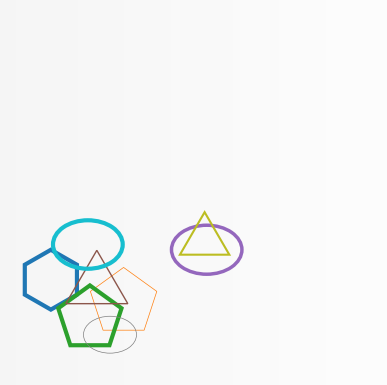[{"shape": "hexagon", "thickness": 3, "radius": 0.39, "center": [0.131, 0.274]}, {"shape": "pentagon", "thickness": 0.5, "radius": 0.45, "center": [0.319, 0.215]}, {"shape": "pentagon", "thickness": 3, "radius": 0.43, "center": [0.232, 0.173]}, {"shape": "oval", "thickness": 2.5, "radius": 0.45, "center": [0.533, 0.351]}, {"shape": "triangle", "thickness": 1, "radius": 0.46, "center": [0.25, 0.257]}, {"shape": "oval", "thickness": 0.5, "radius": 0.34, "center": [0.284, 0.131]}, {"shape": "triangle", "thickness": 1.5, "radius": 0.37, "center": [0.528, 0.375]}, {"shape": "oval", "thickness": 3, "radius": 0.45, "center": [0.227, 0.365]}]